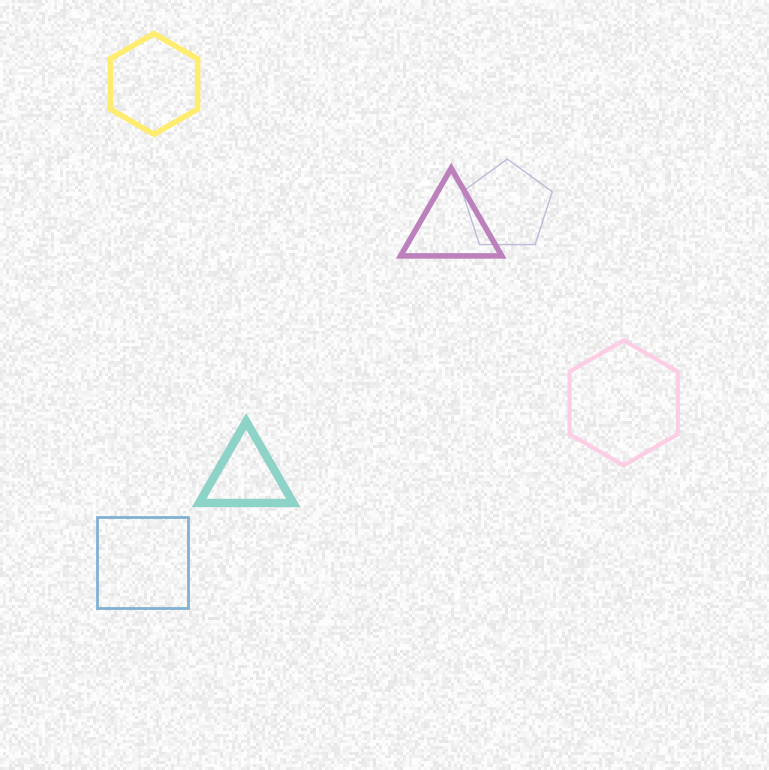[{"shape": "triangle", "thickness": 3, "radius": 0.35, "center": [0.32, 0.382]}, {"shape": "pentagon", "thickness": 0.5, "radius": 0.31, "center": [0.659, 0.732]}, {"shape": "square", "thickness": 1, "radius": 0.29, "center": [0.185, 0.269]}, {"shape": "hexagon", "thickness": 1.5, "radius": 0.41, "center": [0.81, 0.477]}, {"shape": "triangle", "thickness": 2, "radius": 0.38, "center": [0.586, 0.706]}, {"shape": "hexagon", "thickness": 2, "radius": 0.33, "center": [0.2, 0.891]}]